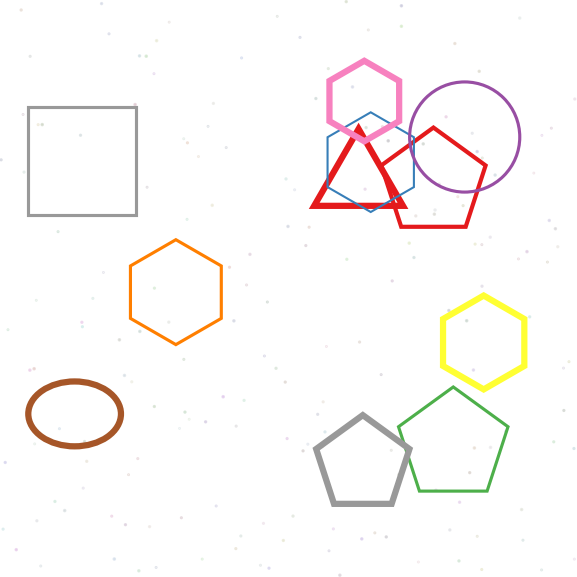[{"shape": "triangle", "thickness": 3, "radius": 0.44, "center": [0.621, 0.687]}, {"shape": "pentagon", "thickness": 2, "radius": 0.47, "center": [0.751, 0.683]}, {"shape": "hexagon", "thickness": 1, "radius": 0.43, "center": [0.642, 0.718]}, {"shape": "pentagon", "thickness": 1.5, "radius": 0.5, "center": [0.785, 0.229]}, {"shape": "circle", "thickness": 1.5, "radius": 0.48, "center": [0.805, 0.762]}, {"shape": "hexagon", "thickness": 1.5, "radius": 0.45, "center": [0.305, 0.493]}, {"shape": "hexagon", "thickness": 3, "radius": 0.41, "center": [0.838, 0.406]}, {"shape": "oval", "thickness": 3, "radius": 0.4, "center": [0.129, 0.282]}, {"shape": "hexagon", "thickness": 3, "radius": 0.35, "center": [0.631, 0.824]}, {"shape": "square", "thickness": 1.5, "radius": 0.47, "center": [0.142, 0.72]}, {"shape": "pentagon", "thickness": 3, "radius": 0.42, "center": [0.628, 0.195]}]